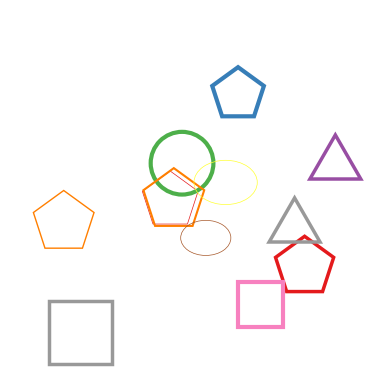[{"shape": "pentagon", "thickness": 0.5, "radius": 0.38, "center": [0.442, 0.48]}, {"shape": "pentagon", "thickness": 2.5, "radius": 0.4, "center": [0.791, 0.307]}, {"shape": "pentagon", "thickness": 3, "radius": 0.35, "center": [0.618, 0.755]}, {"shape": "circle", "thickness": 3, "radius": 0.41, "center": [0.473, 0.576]}, {"shape": "triangle", "thickness": 2.5, "radius": 0.38, "center": [0.871, 0.573]}, {"shape": "pentagon", "thickness": 1, "radius": 0.41, "center": [0.165, 0.422]}, {"shape": "pentagon", "thickness": 1.5, "radius": 0.41, "center": [0.451, 0.48]}, {"shape": "oval", "thickness": 0.5, "radius": 0.41, "center": [0.586, 0.526]}, {"shape": "oval", "thickness": 0.5, "radius": 0.33, "center": [0.534, 0.382]}, {"shape": "square", "thickness": 3, "radius": 0.29, "center": [0.676, 0.209]}, {"shape": "square", "thickness": 2.5, "radius": 0.41, "center": [0.21, 0.137]}, {"shape": "triangle", "thickness": 2.5, "radius": 0.38, "center": [0.765, 0.41]}]